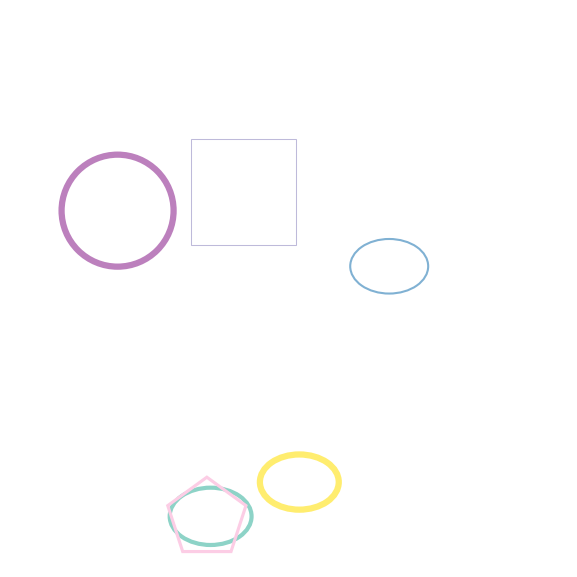[{"shape": "oval", "thickness": 2, "radius": 0.35, "center": [0.365, 0.105]}, {"shape": "square", "thickness": 0.5, "radius": 0.46, "center": [0.421, 0.667]}, {"shape": "oval", "thickness": 1, "radius": 0.34, "center": [0.674, 0.538]}, {"shape": "pentagon", "thickness": 1.5, "radius": 0.36, "center": [0.358, 0.102]}, {"shape": "circle", "thickness": 3, "radius": 0.48, "center": [0.204, 0.634]}, {"shape": "oval", "thickness": 3, "radius": 0.34, "center": [0.518, 0.164]}]